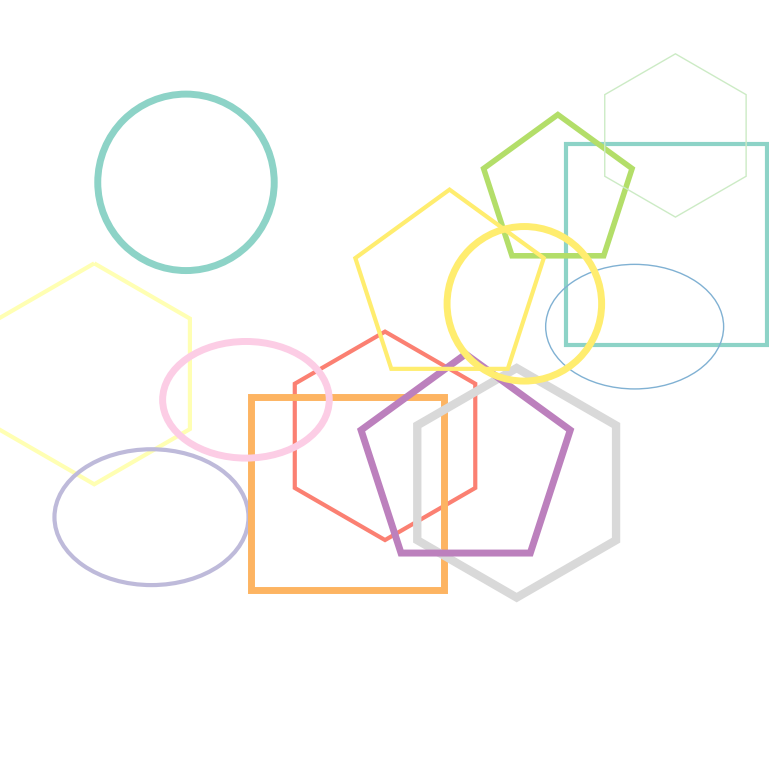[{"shape": "square", "thickness": 1.5, "radius": 0.65, "center": [0.866, 0.683]}, {"shape": "circle", "thickness": 2.5, "radius": 0.57, "center": [0.242, 0.763]}, {"shape": "hexagon", "thickness": 1.5, "radius": 0.72, "center": [0.122, 0.515]}, {"shape": "oval", "thickness": 1.5, "radius": 0.63, "center": [0.197, 0.328]}, {"shape": "hexagon", "thickness": 1.5, "radius": 0.68, "center": [0.5, 0.434]}, {"shape": "oval", "thickness": 0.5, "radius": 0.58, "center": [0.824, 0.576]}, {"shape": "square", "thickness": 2.5, "radius": 0.63, "center": [0.451, 0.359]}, {"shape": "pentagon", "thickness": 2, "radius": 0.51, "center": [0.724, 0.75]}, {"shape": "oval", "thickness": 2.5, "radius": 0.54, "center": [0.319, 0.481]}, {"shape": "hexagon", "thickness": 3, "radius": 0.75, "center": [0.671, 0.373]}, {"shape": "pentagon", "thickness": 2.5, "radius": 0.71, "center": [0.605, 0.397]}, {"shape": "hexagon", "thickness": 0.5, "radius": 0.53, "center": [0.877, 0.824]}, {"shape": "circle", "thickness": 2.5, "radius": 0.5, "center": [0.681, 0.605]}, {"shape": "pentagon", "thickness": 1.5, "radius": 0.64, "center": [0.584, 0.625]}]